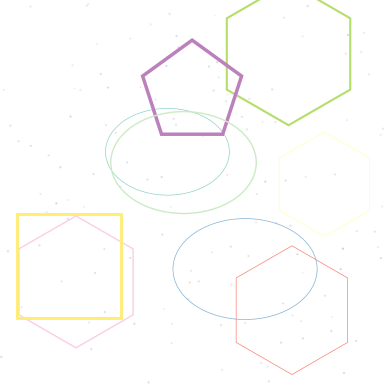[{"shape": "oval", "thickness": 0.5, "radius": 0.8, "center": [0.435, 0.606]}, {"shape": "hexagon", "thickness": 0.5, "radius": 0.68, "center": [0.843, 0.521]}, {"shape": "hexagon", "thickness": 0.5, "radius": 0.84, "center": [0.758, 0.194]}, {"shape": "oval", "thickness": 0.5, "radius": 0.94, "center": [0.637, 0.301]}, {"shape": "hexagon", "thickness": 1.5, "radius": 0.93, "center": [0.749, 0.86]}, {"shape": "hexagon", "thickness": 1, "radius": 0.86, "center": [0.197, 0.268]}, {"shape": "pentagon", "thickness": 2.5, "radius": 0.68, "center": [0.499, 0.761]}, {"shape": "oval", "thickness": 1, "radius": 0.95, "center": [0.477, 0.578]}, {"shape": "square", "thickness": 2, "radius": 0.67, "center": [0.179, 0.309]}]